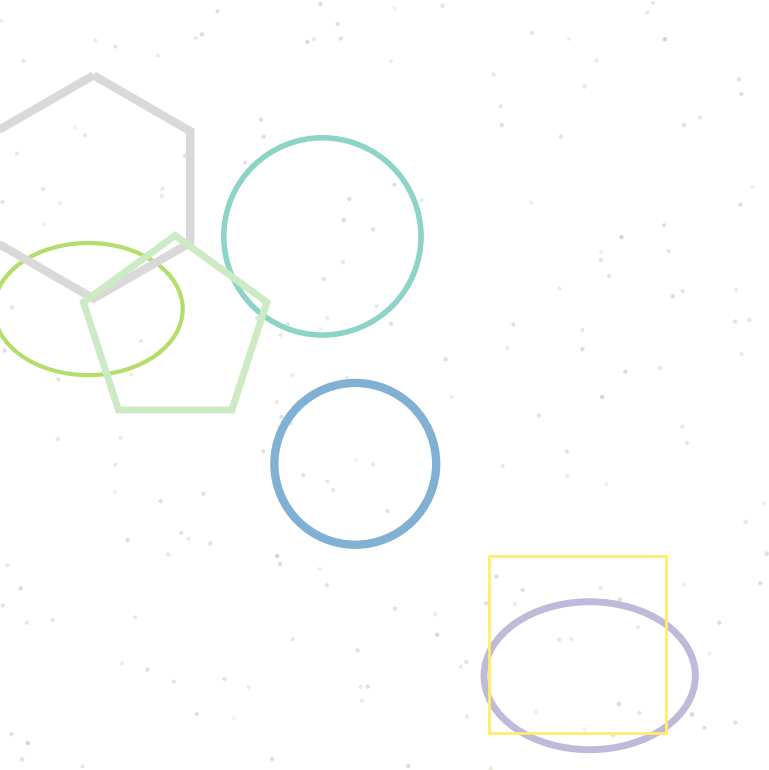[{"shape": "circle", "thickness": 2, "radius": 0.64, "center": [0.419, 0.693]}, {"shape": "oval", "thickness": 2.5, "radius": 0.69, "center": [0.766, 0.122]}, {"shape": "circle", "thickness": 3, "radius": 0.53, "center": [0.461, 0.398]}, {"shape": "oval", "thickness": 1.5, "radius": 0.61, "center": [0.115, 0.599]}, {"shape": "hexagon", "thickness": 3, "radius": 0.72, "center": [0.121, 0.757]}, {"shape": "pentagon", "thickness": 2.5, "radius": 0.63, "center": [0.227, 0.569]}, {"shape": "square", "thickness": 1, "radius": 0.58, "center": [0.751, 0.163]}]